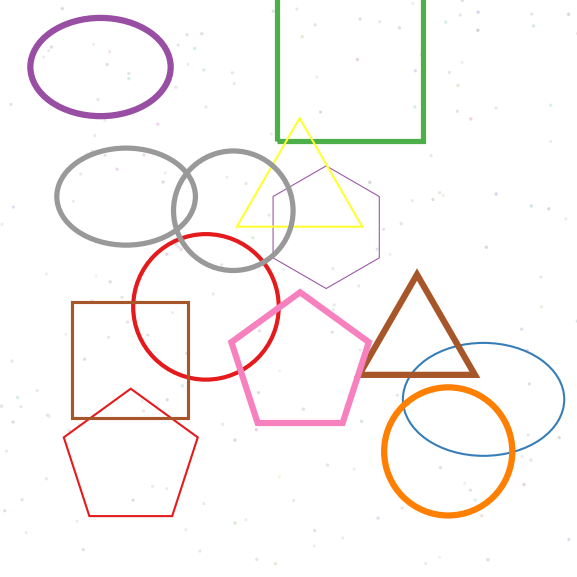[{"shape": "pentagon", "thickness": 1, "radius": 0.61, "center": [0.226, 0.204]}, {"shape": "circle", "thickness": 2, "radius": 0.63, "center": [0.357, 0.468]}, {"shape": "oval", "thickness": 1, "radius": 0.7, "center": [0.837, 0.308]}, {"shape": "square", "thickness": 2.5, "radius": 0.63, "center": [0.606, 0.882]}, {"shape": "oval", "thickness": 3, "radius": 0.61, "center": [0.174, 0.883]}, {"shape": "hexagon", "thickness": 0.5, "radius": 0.53, "center": [0.565, 0.606]}, {"shape": "circle", "thickness": 3, "radius": 0.55, "center": [0.776, 0.217]}, {"shape": "triangle", "thickness": 1, "radius": 0.63, "center": [0.519, 0.669]}, {"shape": "square", "thickness": 1.5, "radius": 0.5, "center": [0.225, 0.376]}, {"shape": "triangle", "thickness": 3, "radius": 0.58, "center": [0.722, 0.408]}, {"shape": "pentagon", "thickness": 3, "radius": 0.63, "center": [0.52, 0.368]}, {"shape": "circle", "thickness": 2.5, "radius": 0.52, "center": [0.404, 0.634]}, {"shape": "oval", "thickness": 2.5, "radius": 0.6, "center": [0.218, 0.659]}]